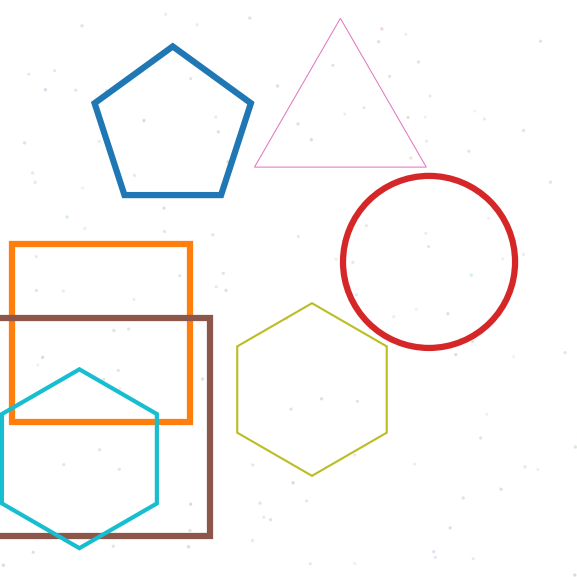[{"shape": "pentagon", "thickness": 3, "radius": 0.71, "center": [0.299, 0.776]}, {"shape": "square", "thickness": 3, "radius": 0.77, "center": [0.175, 0.423]}, {"shape": "circle", "thickness": 3, "radius": 0.74, "center": [0.743, 0.546]}, {"shape": "square", "thickness": 3, "radius": 0.95, "center": [0.174, 0.26]}, {"shape": "triangle", "thickness": 0.5, "radius": 0.86, "center": [0.589, 0.796]}, {"shape": "hexagon", "thickness": 1, "radius": 0.75, "center": [0.54, 0.325]}, {"shape": "hexagon", "thickness": 2, "radius": 0.77, "center": [0.138, 0.205]}]